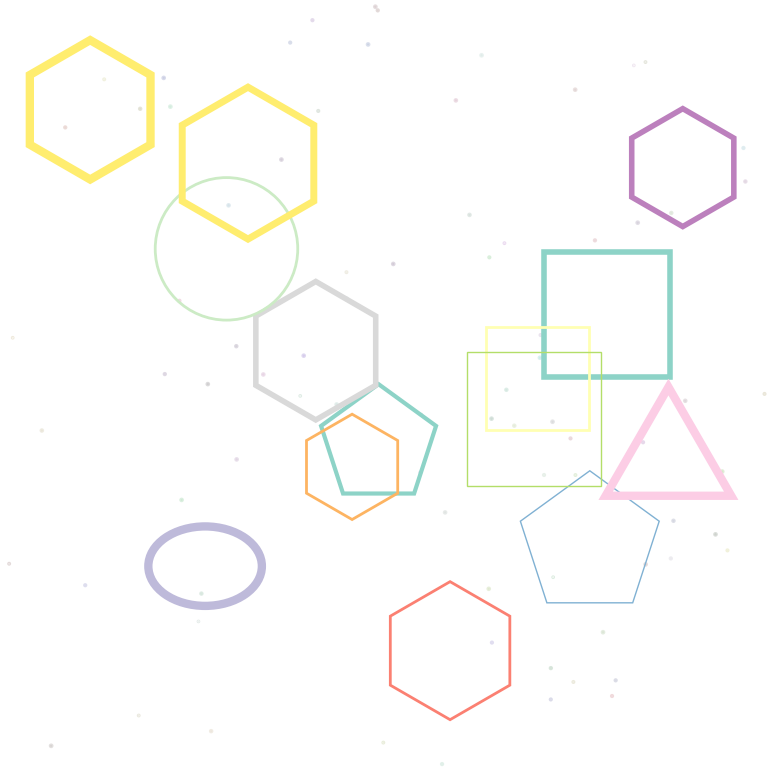[{"shape": "square", "thickness": 2, "radius": 0.41, "center": [0.788, 0.591]}, {"shape": "pentagon", "thickness": 1.5, "radius": 0.39, "center": [0.492, 0.423]}, {"shape": "square", "thickness": 1, "radius": 0.34, "center": [0.698, 0.508]}, {"shape": "oval", "thickness": 3, "radius": 0.37, "center": [0.266, 0.265]}, {"shape": "hexagon", "thickness": 1, "radius": 0.45, "center": [0.585, 0.155]}, {"shape": "pentagon", "thickness": 0.5, "radius": 0.47, "center": [0.766, 0.294]}, {"shape": "hexagon", "thickness": 1, "radius": 0.34, "center": [0.457, 0.394]}, {"shape": "square", "thickness": 0.5, "radius": 0.43, "center": [0.693, 0.456]}, {"shape": "triangle", "thickness": 3, "radius": 0.47, "center": [0.868, 0.403]}, {"shape": "hexagon", "thickness": 2, "radius": 0.45, "center": [0.41, 0.545]}, {"shape": "hexagon", "thickness": 2, "radius": 0.38, "center": [0.887, 0.782]}, {"shape": "circle", "thickness": 1, "radius": 0.46, "center": [0.294, 0.677]}, {"shape": "hexagon", "thickness": 2.5, "radius": 0.49, "center": [0.322, 0.788]}, {"shape": "hexagon", "thickness": 3, "radius": 0.45, "center": [0.117, 0.857]}]